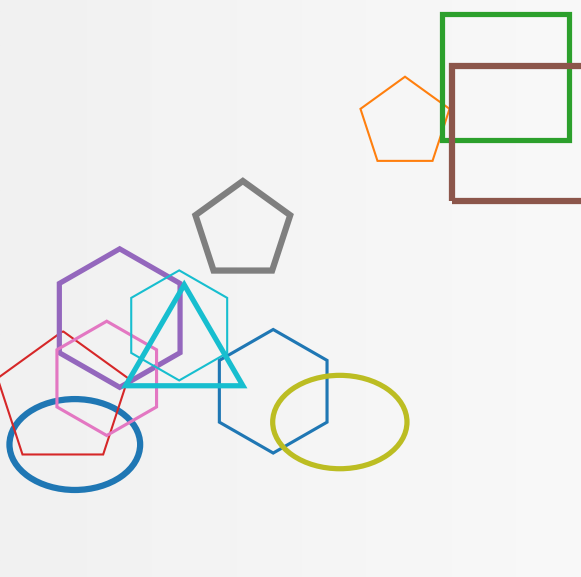[{"shape": "oval", "thickness": 3, "radius": 0.56, "center": [0.129, 0.229]}, {"shape": "hexagon", "thickness": 1.5, "radius": 0.53, "center": [0.47, 0.322]}, {"shape": "pentagon", "thickness": 1, "radius": 0.4, "center": [0.697, 0.786]}, {"shape": "square", "thickness": 2.5, "radius": 0.55, "center": [0.87, 0.867]}, {"shape": "pentagon", "thickness": 1, "radius": 0.59, "center": [0.108, 0.308]}, {"shape": "hexagon", "thickness": 2.5, "radius": 0.6, "center": [0.206, 0.448]}, {"shape": "square", "thickness": 3, "radius": 0.58, "center": [0.894, 0.769]}, {"shape": "hexagon", "thickness": 1.5, "radius": 0.49, "center": [0.184, 0.344]}, {"shape": "pentagon", "thickness": 3, "radius": 0.43, "center": [0.418, 0.6]}, {"shape": "oval", "thickness": 2.5, "radius": 0.58, "center": [0.585, 0.268]}, {"shape": "triangle", "thickness": 2.5, "radius": 0.58, "center": [0.317, 0.389]}, {"shape": "hexagon", "thickness": 1, "radius": 0.48, "center": [0.308, 0.436]}]